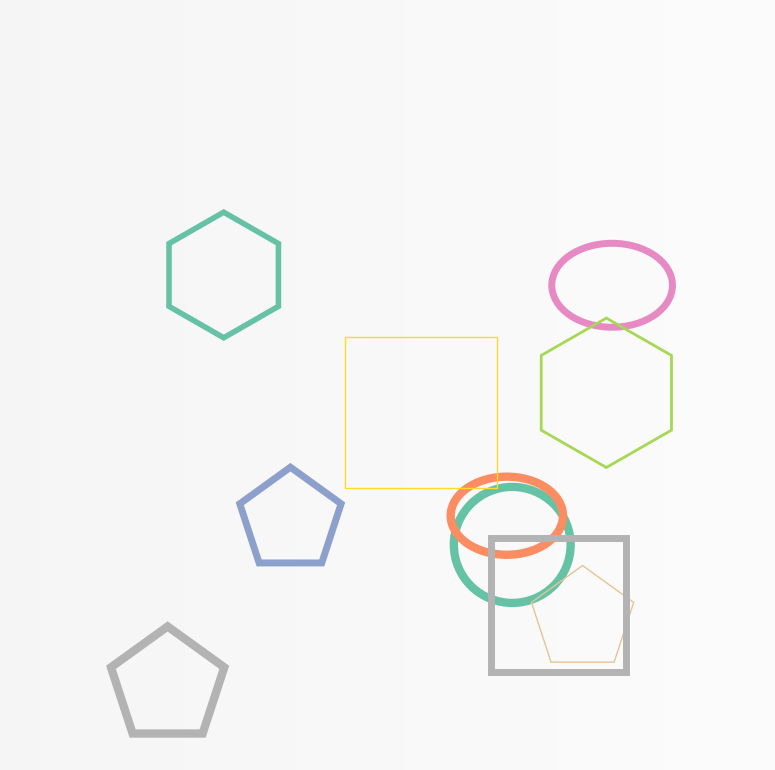[{"shape": "hexagon", "thickness": 2, "radius": 0.41, "center": [0.289, 0.643]}, {"shape": "circle", "thickness": 3, "radius": 0.38, "center": [0.661, 0.292]}, {"shape": "oval", "thickness": 3, "radius": 0.36, "center": [0.654, 0.33]}, {"shape": "pentagon", "thickness": 2.5, "radius": 0.34, "center": [0.375, 0.325]}, {"shape": "oval", "thickness": 2.5, "radius": 0.39, "center": [0.79, 0.63]}, {"shape": "hexagon", "thickness": 1, "radius": 0.49, "center": [0.782, 0.49]}, {"shape": "square", "thickness": 0.5, "radius": 0.49, "center": [0.544, 0.464]}, {"shape": "pentagon", "thickness": 0.5, "radius": 0.35, "center": [0.752, 0.196]}, {"shape": "pentagon", "thickness": 3, "radius": 0.38, "center": [0.216, 0.11]}, {"shape": "square", "thickness": 2.5, "radius": 0.44, "center": [0.721, 0.215]}]